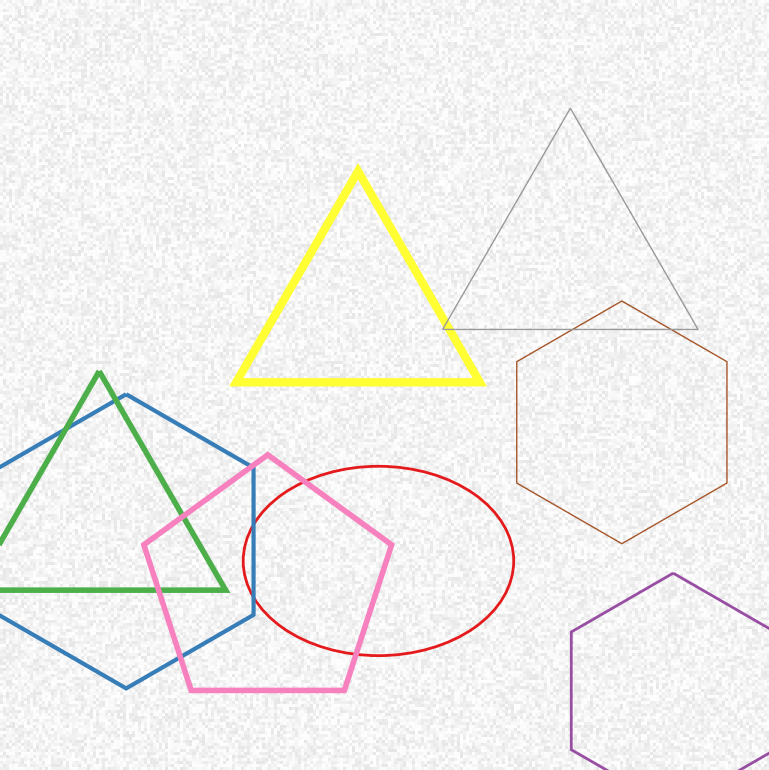[{"shape": "oval", "thickness": 1, "radius": 0.88, "center": [0.491, 0.271]}, {"shape": "hexagon", "thickness": 1.5, "radius": 0.96, "center": [0.164, 0.297]}, {"shape": "triangle", "thickness": 2, "radius": 0.95, "center": [0.129, 0.328]}, {"shape": "hexagon", "thickness": 1, "radius": 0.76, "center": [0.874, 0.103]}, {"shape": "triangle", "thickness": 3, "radius": 0.91, "center": [0.465, 0.595]}, {"shape": "hexagon", "thickness": 0.5, "radius": 0.79, "center": [0.808, 0.451]}, {"shape": "pentagon", "thickness": 2, "radius": 0.85, "center": [0.348, 0.24]}, {"shape": "triangle", "thickness": 0.5, "radius": 0.96, "center": [0.741, 0.668]}]